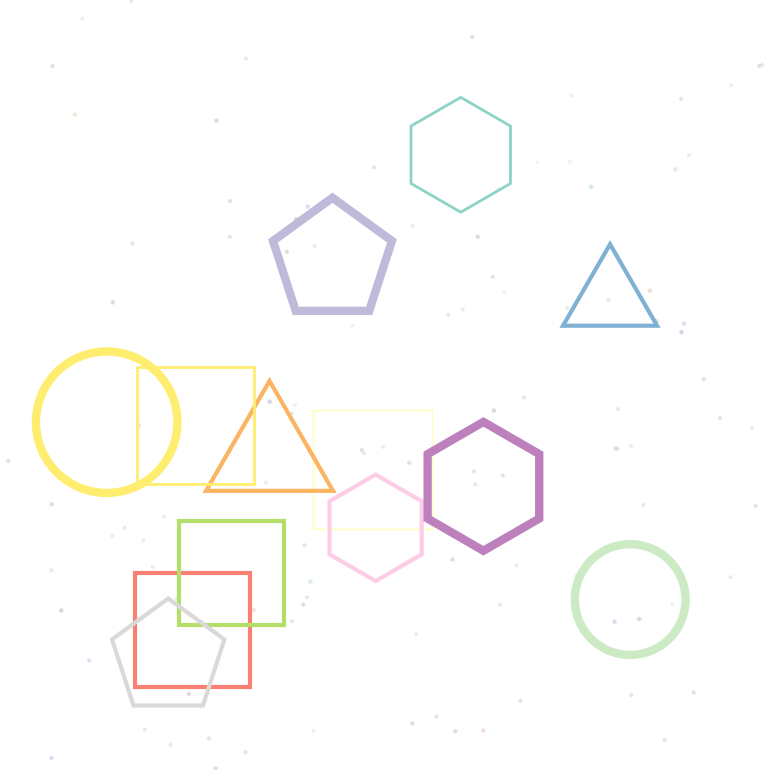[{"shape": "hexagon", "thickness": 1, "radius": 0.37, "center": [0.598, 0.799]}, {"shape": "square", "thickness": 0.5, "radius": 0.39, "center": [0.484, 0.39]}, {"shape": "pentagon", "thickness": 3, "radius": 0.41, "center": [0.432, 0.662]}, {"shape": "square", "thickness": 1.5, "radius": 0.37, "center": [0.25, 0.182]}, {"shape": "triangle", "thickness": 1.5, "radius": 0.35, "center": [0.792, 0.612]}, {"shape": "triangle", "thickness": 1.5, "radius": 0.48, "center": [0.35, 0.41]}, {"shape": "square", "thickness": 1.5, "radius": 0.34, "center": [0.301, 0.256]}, {"shape": "hexagon", "thickness": 1.5, "radius": 0.35, "center": [0.488, 0.315]}, {"shape": "pentagon", "thickness": 1.5, "radius": 0.38, "center": [0.218, 0.146]}, {"shape": "hexagon", "thickness": 3, "radius": 0.42, "center": [0.628, 0.368]}, {"shape": "circle", "thickness": 3, "radius": 0.36, "center": [0.818, 0.221]}, {"shape": "square", "thickness": 1, "radius": 0.38, "center": [0.254, 0.448]}, {"shape": "circle", "thickness": 3, "radius": 0.46, "center": [0.139, 0.452]}]